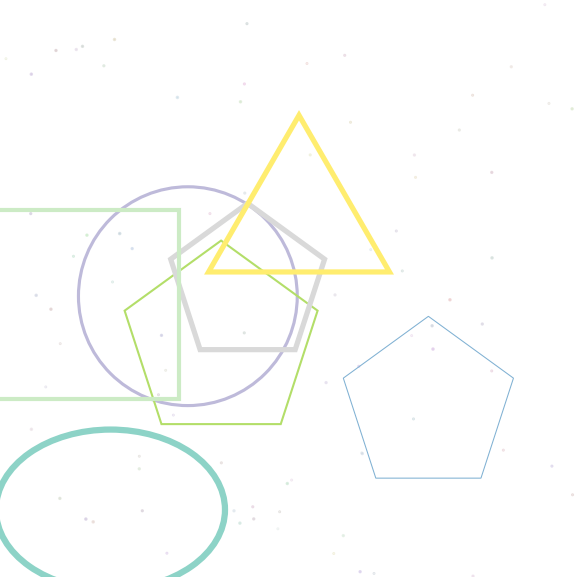[{"shape": "oval", "thickness": 3, "radius": 0.99, "center": [0.191, 0.116]}, {"shape": "circle", "thickness": 1.5, "radius": 0.95, "center": [0.325, 0.486]}, {"shape": "pentagon", "thickness": 0.5, "radius": 0.77, "center": [0.742, 0.296]}, {"shape": "pentagon", "thickness": 1, "radius": 0.88, "center": [0.383, 0.407]}, {"shape": "pentagon", "thickness": 2.5, "radius": 0.7, "center": [0.429, 0.507]}, {"shape": "square", "thickness": 2, "radius": 0.82, "center": [0.146, 0.472]}, {"shape": "triangle", "thickness": 2.5, "radius": 0.9, "center": [0.518, 0.619]}]